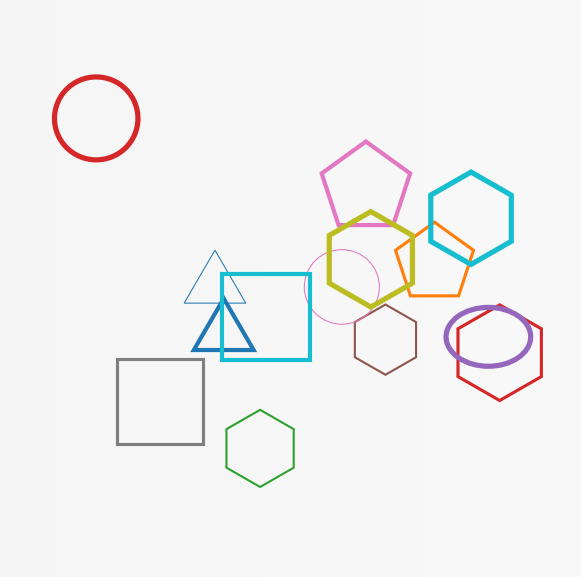[{"shape": "triangle", "thickness": 0.5, "radius": 0.31, "center": [0.37, 0.505]}, {"shape": "triangle", "thickness": 2, "radius": 0.3, "center": [0.385, 0.423]}, {"shape": "pentagon", "thickness": 1.5, "radius": 0.35, "center": [0.748, 0.544]}, {"shape": "hexagon", "thickness": 1, "radius": 0.33, "center": [0.447, 0.223]}, {"shape": "circle", "thickness": 2.5, "radius": 0.36, "center": [0.166, 0.794]}, {"shape": "hexagon", "thickness": 1.5, "radius": 0.41, "center": [0.86, 0.388]}, {"shape": "oval", "thickness": 2.5, "radius": 0.36, "center": [0.84, 0.416]}, {"shape": "hexagon", "thickness": 1, "radius": 0.3, "center": [0.663, 0.411]}, {"shape": "circle", "thickness": 0.5, "radius": 0.32, "center": [0.588, 0.502]}, {"shape": "pentagon", "thickness": 2, "radius": 0.4, "center": [0.629, 0.674]}, {"shape": "square", "thickness": 1.5, "radius": 0.37, "center": [0.275, 0.304]}, {"shape": "hexagon", "thickness": 2.5, "radius": 0.41, "center": [0.638, 0.55]}, {"shape": "square", "thickness": 2, "radius": 0.38, "center": [0.458, 0.45]}, {"shape": "hexagon", "thickness": 2.5, "radius": 0.4, "center": [0.81, 0.621]}]